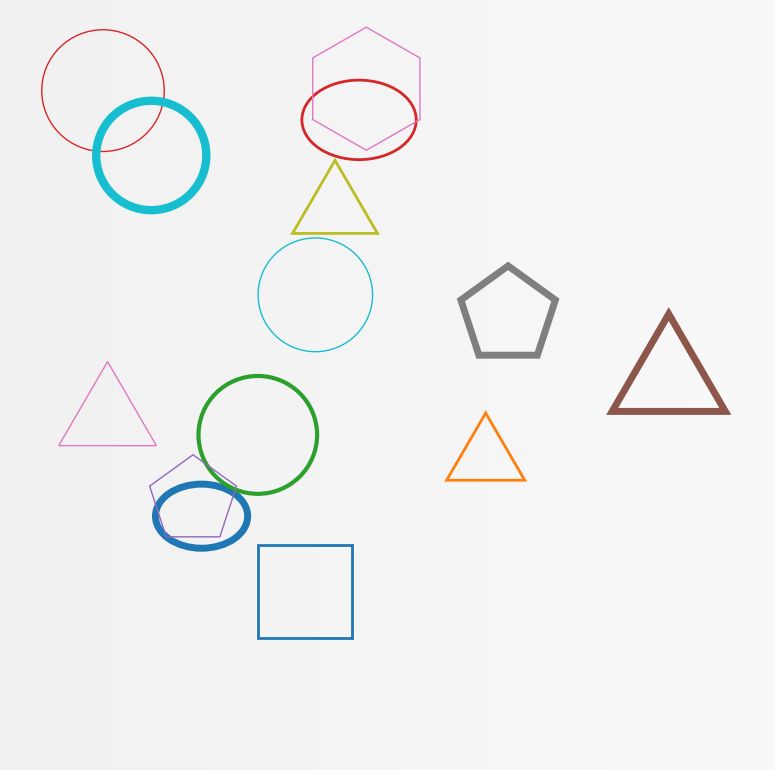[{"shape": "square", "thickness": 1, "radius": 0.3, "center": [0.394, 0.232]}, {"shape": "oval", "thickness": 2.5, "radius": 0.3, "center": [0.26, 0.33]}, {"shape": "triangle", "thickness": 1, "radius": 0.29, "center": [0.627, 0.405]}, {"shape": "circle", "thickness": 1.5, "radius": 0.38, "center": [0.333, 0.435]}, {"shape": "circle", "thickness": 0.5, "radius": 0.4, "center": [0.133, 0.882]}, {"shape": "oval", "thickness": 1, "radius": 0.37, "center": [0.463, 0.844]}, {"shape": "pentagon", "thickness": 0.5, "radius": 0.29, "center": [0.249, 0.35]}, {"shape": "triangle", "thickness": 2.5, "radius": 0.42, "center": [0.863, 0.508]}, {"shape": "hexagon", "thickness": 0.5, "radius": 0.4, "center": [0.473, 0.885]}, {"shape": "triangle", "thickness": 0.5, "radius": 0.36, "center": [0.139, 0.458]}, {"shape": "pentagon", "thickness": 2.5, "radius": 0.32, "center": [0.656, 0.591]}, {"shape": "triangle", "thickness": 1, "radius": 0.32, "center": [0.432, 0.729]}, {"shape": "circle", "thickness": 3, "radius": 0.36, "center": [0.195, 0.798]}, {"shape": "circle", "thickness": 0.5, "radius": 0.37, "center": [0.407, 0.617]}]